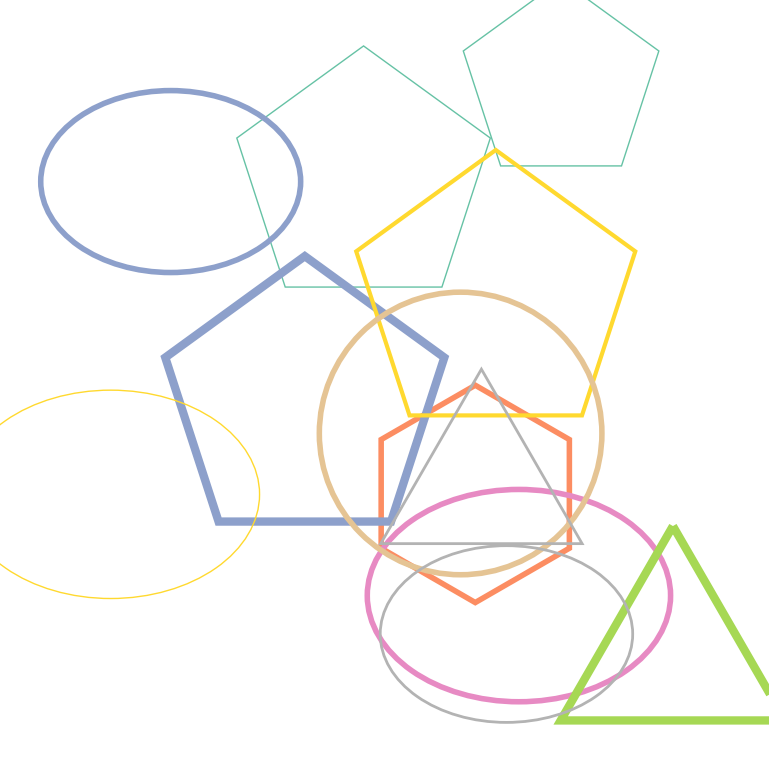[{"shape": "pentagon", "thickness": 0.5, "radius": 0.67, "center": [0.729, 0.893]}, {"shape": "pentagon", "thickness": 0.5, "radius": 0.87, "center": [0.472, 0.767]}, {"shape": "hexagon", "thickness": 2, "radius": 0.71, "center": [0.617, 0.359]}, {"shape": "oval", "thickness": 2, "radius": 0.84, "center": [0.222, 0.764]}, {"shape": "pentagon", "thickness": 3, "radius": 0.95, "center": [0.396, 0.477]}, {"shape": "oval", "thickness": 2, "radius": 0.98, "center": [0.674, 0.226]}, {"shape": "triangle", "thickness": 3, "radius": 0.84, "center": [0.874, 0.149]}, {"shape": "pentagon", "thickness": 1.5, "radius": 0.95, "center": [0.644, 0.615]}, {"shape": "oval", "thickness": 0.5, "radius": 0.97, "center": [0.144, 0.358]}, {"shape": "circle", "thickness": 2, "radius": 0.92, "center": [0.598, 0.437]}, {"shape": "triangle", "thickness": 1, "radius": 0.76, "center": [0.625, 0.369]}, {"shape": "oval", "thickness": 1, "radius": 0.82, "center": [0.658, 0.177]}]